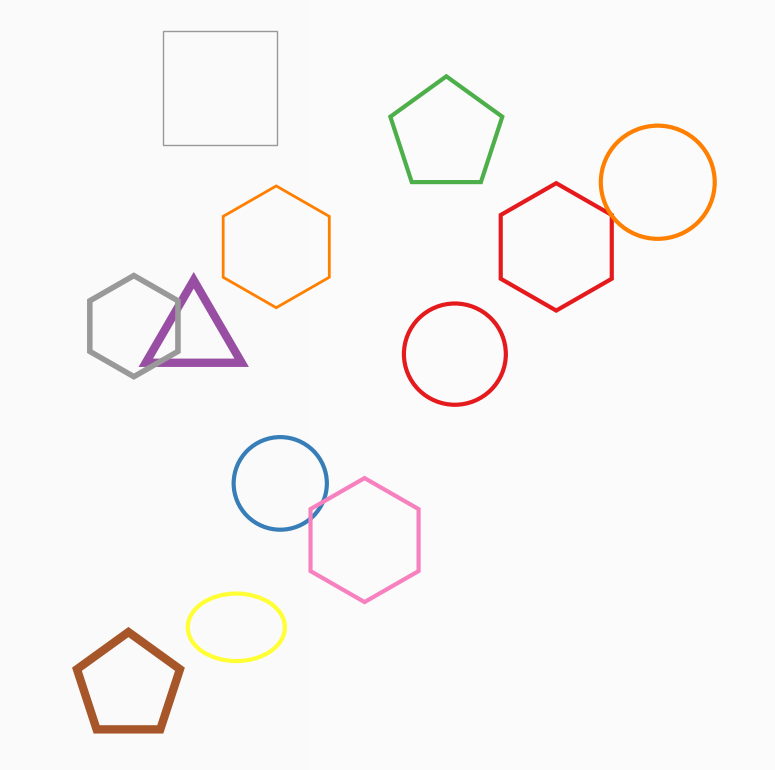[{"shape": "hexagon", "thickness": 1.5, "radius": 0.41, "center": [0.718, 0.679]}, {"shape": "circle", "thickness": 1.5, "radius": 0.33, "center": [0.587, 0.54]}, {"shape": "circle", "thickness": 1.5, "radius": 0.3, "center": [0.362, 0.372]}, {"shape": "pentagon", "thickness": 1.5, "radius": 0.38, "center": [0.576, 0.825]}, {"shape": "triangle", "thickness": 3, "radius": 0.36, "center": [0.25, 0.565]}, {"shape": "circle", "thickness": 1.5, "radius": 0.37, "center": [0.849, 0.763]}, {"shape": "hexagon", "thickness": 1, "radius": 0.4, "center": [0.356, 0.679]}, {"shape": "oval", "thickness": 1.5, "radius": 0.31, "center": [0.305, 0.185]}, {"shape": "pentagon", "thickness": 3, "radius": 0.35, "center": [0.166, 0.109]}, {"shape": "hexagon", "thickness": 1.5, "radius": 0.4, "center": [0.47, 0.299]}, {"shape": "square", "thickness": 0.5, "radius": 0.37, "center": [0.284, 0.886]}, {"shape": "hexagon", "thickness": 2, "radius": 0.33, "center": [0.173, 0.576]}]